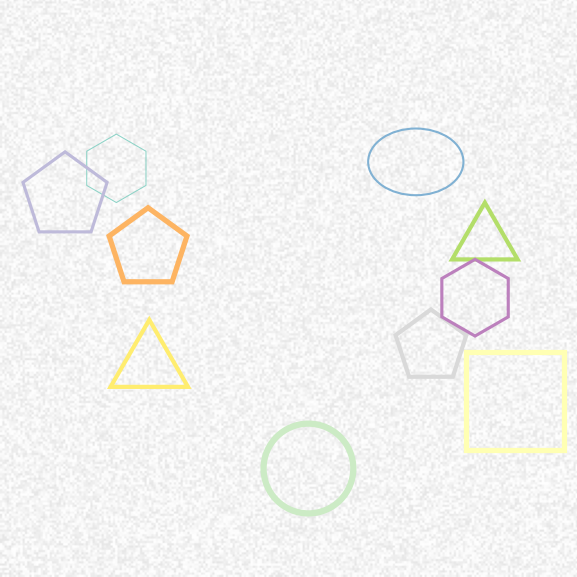[{"shape": "hexagon", "thickness": 0.5, "radius": 0.3, "center": [0.201, 0.708]}, {"shape": "square", "thickness": 2.5, "radius": 0.42, "center": [0.891, 0.305]}, {"shape": "pentagon", "thickness": 1.5, "radius": 0.38, "center": [0.113, 0.66]}, {"shape": "oval", "thickness": 1, "radius": 0.41, "center": [0.72, 0.719]}, {"shape": "pentagon", "thickness": 2.5, "radius": 0.35, "center": [0.256, 0.569]}, {"shape": "triangle", "thickness": 2, "radius": 0.33, "center": [0.84, 0.583]}, {"shape": "pentagon", "thickness": 2, "radius": 0.32, "center": [0.746, 0.399]}, {"shape": "hexagon", "thickness": 1.5, "radius": 0.33, "center": [0.823, 0.484]}, {"shape": "circle", "thickness": 3, "radius": 0.39, "center": [0.534, 0.188]}, {"shape": "triangle", "thickness": 2, "radius": 0.39, "center": [0.259, 0.368]}]